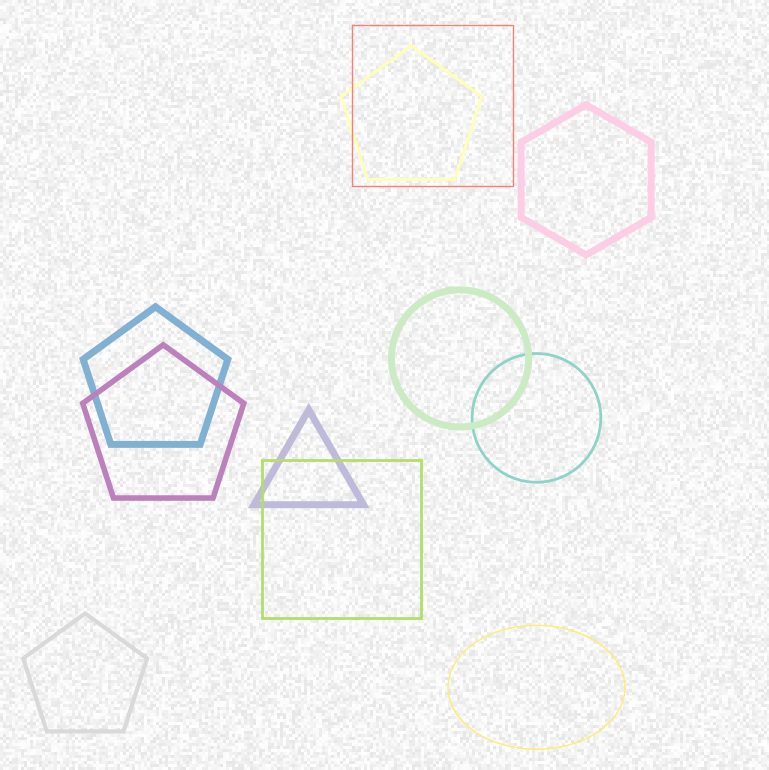[{"shape": "circle", "thickness": 1, "radius": 0.42, "center": [0.697, 0.457]}, {"shape": "pentagon", "thickness": 1, "radius": 0.48, "center": [0.534, 0.845]}, {"shape": "triangle", "thickness": 2.5, "radius": 0.41, "center": [0.401, 0.386]}, {"shape": "square", "thickness": 0.5, "radius": 0.52, "center": [0.562, 0.863]}, {"shape": "pentagon", "thickness": 2.5, "radius": 0.49, "center": [0.202, 0.503]}, {"shape": "square", "thickness": 1, "radius": 0.52, "center": [0.444, 0.3]}, {"shape": "hexagon", "thickness": 2.5, "radius": 0.49, "center": [0.761, 0.766]}, {"shape": "pentagon", "thickness": 1.5, "radius": 0.42, "center": [0.111, 0.119]}, {"shape": "pentagon", "thickness": 2, "radius": 0.55, "center": [0.212, 0.442]}, {"shape": "circle", "thickness": 2.5, "radius": 0.45, "center": [0.597, 0.535]}, {"shape": "oval", "thickness": 0.5, "radius": 0.57, "center": [0.697, 0.107]}]